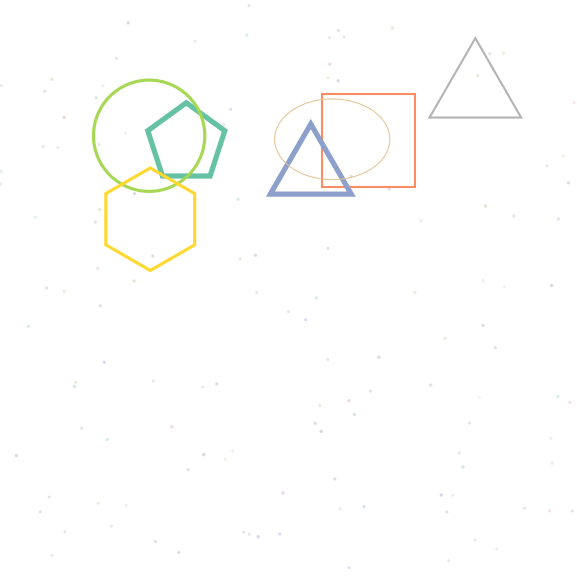[{"shape": "pentagon", "thickness": 2.5, "radius": 0.35, "center": [0.323, 0.751]}, {"shape": "square", "thickness": 1, "radius": 0.4, "center": [0.638, 0.756]}, {"shape": "triangle", "thickness": 2.5, "radius": 0.4, "center": [0.538, 0.703]}, {"shape": "circle", "thickness": 1.5, "radius": 0.48, "center": [0.258, 0.764]}, {"shape": "hexagon", "thickness": 1.5, "radius": 0.44, "center": [0.26, 0.62]}, {"shape": "oval", "thickness": 0.5, "radius": 0.5, "center": [0.575, 0.758]}, {"shape": "triangle", "thickness": 1, "radius": 0.46, "center": [0.823, 0.841]}]